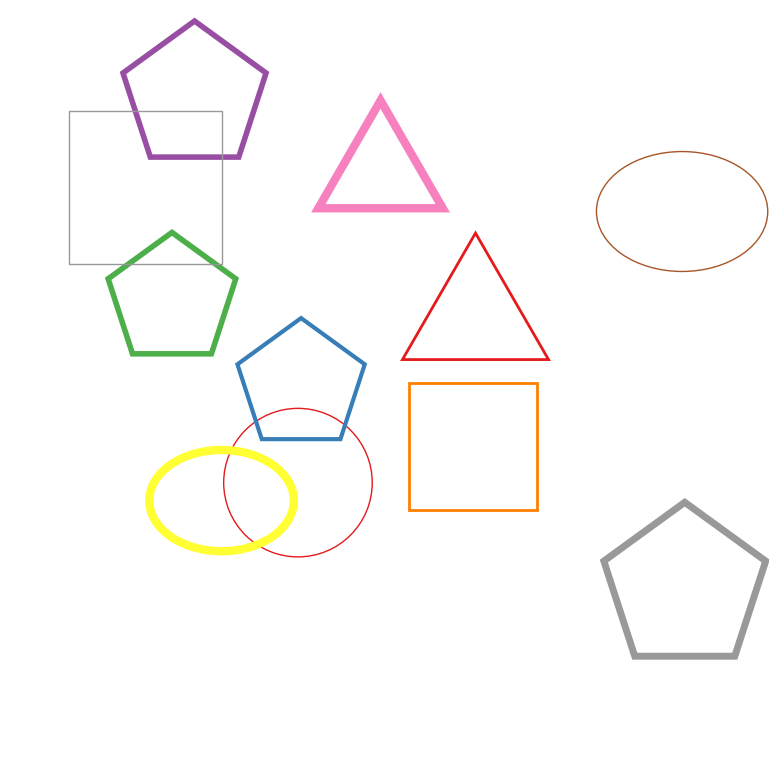[{"shape": "circle", "thickness": 0.5, "radius": 0.48, "center": [0.387, 0.373]}, {"shape": "triangle", "thickness": 1, "radius": 0.55, "center": [0.618, 0.588]}, {"shape": "pentagon", "thickness": 1.5, "radius": 0.43, "center": [0.391, 0.5]}, {"shape": "pentagon", "thickness": 2, "radius": 0.44, "center": [0.223, 0.611]}, {"shape": "pentagon", "thickness": 2, "radius": 0.49, "center": [0.253, 0.875]}, {"shape": "square", "thickness": 1, "radius": 0.41, "center": [0.614, 0.42]}, {"shape": "oval", "thickness": 3, "radius": 0.47, "center": [0.288, 0.35]}, {"shape": "oval", "thickness": 0.5, "radius": 0.56, "center": [0.886, 0.725]}, {"shape": "triangle", "thickness": 3, "radius": 0.47, "center": [0.494, 0.776]}, {"shape": "square", "thickness": 0.5, "radius": 0.5, "center": [0.189, 0.757]}, {"shape": "pentagon", "thickness": 2.5, "radius": 0.55, "center": [0.889, 0.237]}]